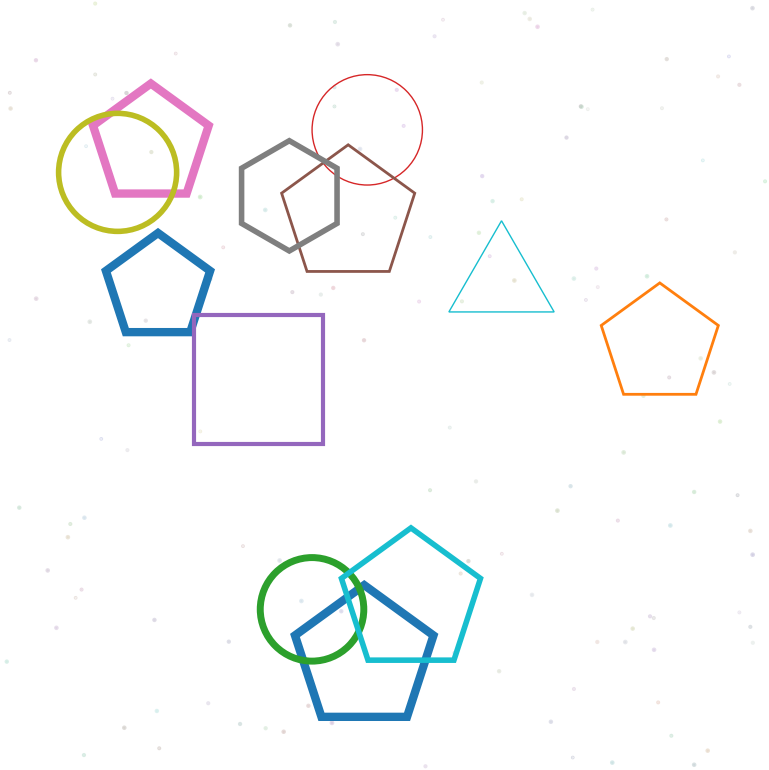[{"shape": "pentagon", "thickness": 3, "radius": 0.36, "center": [0.205, 0.626]}, {"shape": "pentagon", "thickness": 3, "radius": 0.47, "center": [0.473, 0.146]}, {"shape": "pentagon", "thickness": 1, "radius": 0.4, "center": [0.857, 0.553]}, {"shape": "circle", "thickness": 2.5, "radius": 0.34, "center": [0.405, 0.209]}, {"shape": "circle", "thickness": 0.5, "radius": 0.36, "center": [0.477, 0.831]}, {"shape": "square", "thickness": 1.5, "radius": 0.42, "center": [0.336, 0.507]}, {"shape": "pentagon", "thickness": 1, "radius": 0.45, "center": [0.452, 0.721]}, {"shape": "pentagon", "thickness": 3, "radius": 0.39, "center": [0.196, 0.813]}, {"shape": "hexagon", "thickness": 2, "radius": 0.36, "center": [0.376, 0.746]}, {"shape": "circle", "thickness": 2, "radius": 0.38, "center": [0.153, 0.776]}, {"shape": "pentagon", "thickness": 2, "radius": 0.47, "center": [0.534, 0.219]}, {"shape": "triangle", "thickness": 0.5, "radius": 0.39, "center": [0.651, 0.634]}]